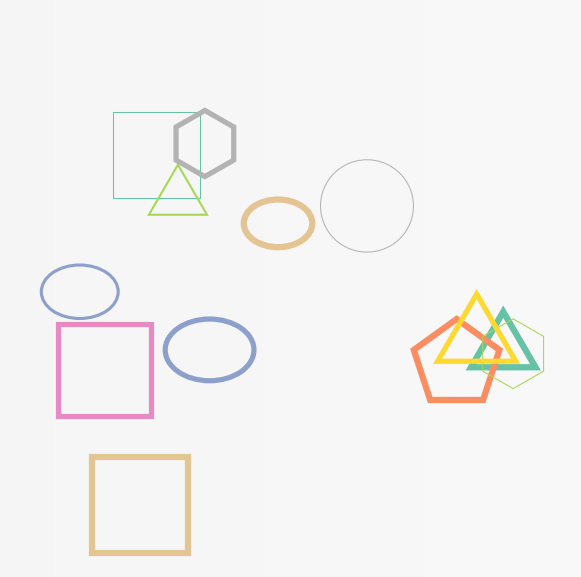[{"shape": "square", "thickness": 0.5, "radius": 0.37, "center": [0.27, 0.731]}, {"shape": "triangle", "thickness": 3, "radius": 0.32, "center": [0.866, 0.395]}, {"shape": "pentagon", "thickness": 3, "radius": 0.39, "center": [0.786, 0.369]}, {"shape": "oval", "thickness": 2.5, "radius": 0.38, "center": [0.361, 0.393]}, {"shape": "oval", "thickness": 1.5, "radius": 0.33, "center": [0.137, 0.494]}, {"shape": "square", "thickness": 2.5, "radius": 0.4, "center": [0.18, 0.358]}, {"shape": "hexagon", "thickness": 0.5, "radius": 0.3, "center": [0.883, 0.387]}, {"shape": "triangle", "thickness": 1, "radius": 0.29, "center": [0.306, 0.656]}, {"shape": "triangle", "thickness": 2.5, "radius": 0.39, "center": [0.82, 0.412]}, {"shape": "oval", "thickness": 3, "radius": 0.29, "center": [0.478, 0.612]}, {"shape": "square", "thickness": 3, "radius": 0.42, "center": [0.241, 0.124]}, {"shape": "circle", "thickness": 0.5, "radius": 0.4, "center": [0.631, 0.643]}, {"shape": "hexagon", "thickness": 2.5, "radius": 0.29, "center": [0.353, 0.751]}]